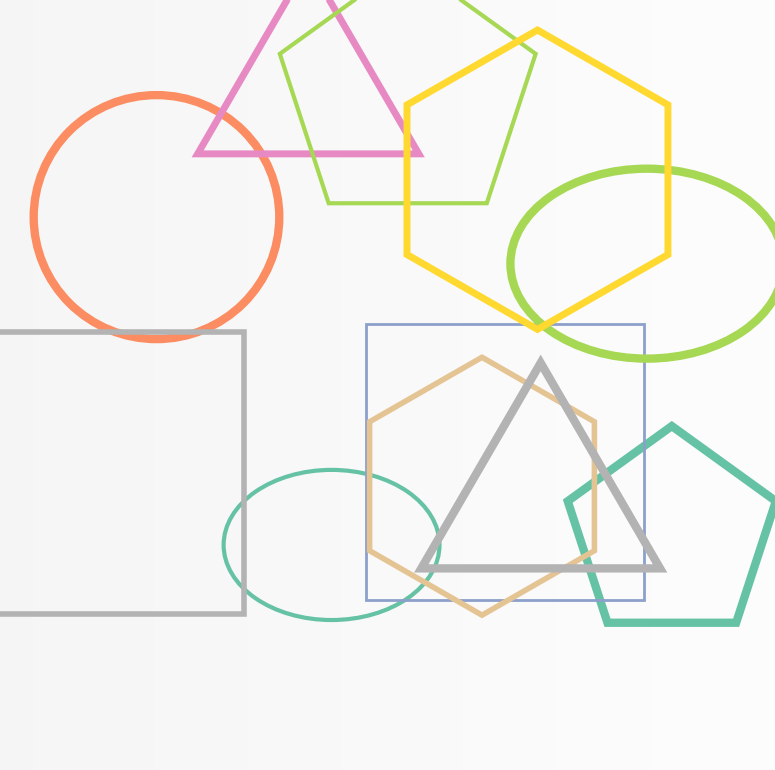[{"shape": "oval", "thickness": 1.5, "radius": 0.7, "center": [0.428, 0.292]}, {"shape": "pentagon", "thickness": 3, "radius": 0.71, "center": [0.867, 0.305]}, {"shape": "circle", "thickness": 3, "radius": 0.79, "center": [0.202, 0.718]}, {"shape": "square", "thickness": 1, "radius": 0.9, "center": [0.652, 0.4]}, {"shape": "triangle", "thickness": 2.5, "radius": 0.82, "center": [0.398, 0.883]}, {"shape": "oval", "thickness": 3, "radius": 0.88, "center": [0.835, 0.658]}, {"shape": "pentagon", "thickness": 1.5, "radius": 0.87, "center": [0.526, 0.876]}, {"shape": "hexagon", "thickness": 2.5, "radius": 0.97, "center": [0.694, 0.767]}, {"shape": "hexagon", "thickness": 2, "radius": 0.84, "center": [0.622, 0.369]}, {"shape": "triangle", "thickness": 3, "radius": 0.89, "center": [0.698, 0.351]}, {"shape": "square", "thickness": 2, "radius": 0.91, "center": [0.132, 0.386]}]